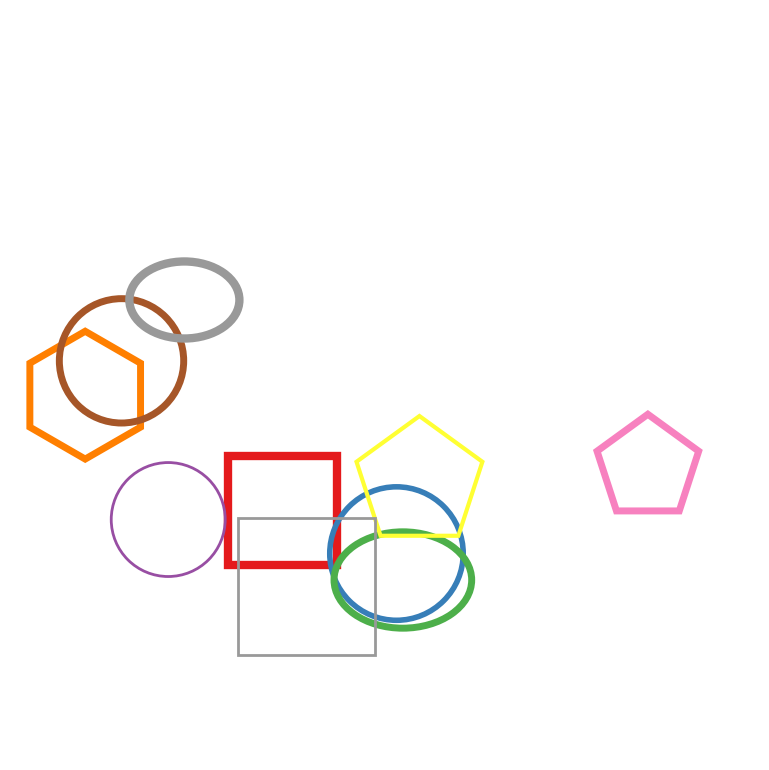[{"shape": "square", "thickness": 3, "radius": 0.35, "center": [0.367, 0.337]}, {"shape": "circle", "thickness": 2, "radius": 0.43, "center": [0.515, 0.281]}, {"shape": "oval", "thickness": 2.5, "radius": 0.45, "center": [0.523, 0.247]}, {"shape": "circle", "thickness": 1, "radius": 0.37, "center": [0.218, 0.325]}, {"shape": "hexagon", "thickness": 2.5, "radius": 0.41, "center": [0.111, 0.487]}, {"shape": "pentagon", "thickness": 1.5, "radius": 0.43, "center": [0.545, 0.374]}, {"shape": "circle", "thickness": 2.5, "radius": 0.4, "center": [0.158, 0.531]}, {"shape": "pentagon", "thickness": 2.5, "radius": 0.35, "center": [0.841, 0.393]}, {"shape": "square", "thickness": 1, "radius": 0.44, "center": [0.398, 0.239]}, {"shape": "oval", "thickness": 3, "radius": 0.36, "center": [0.239, 0.61]}]